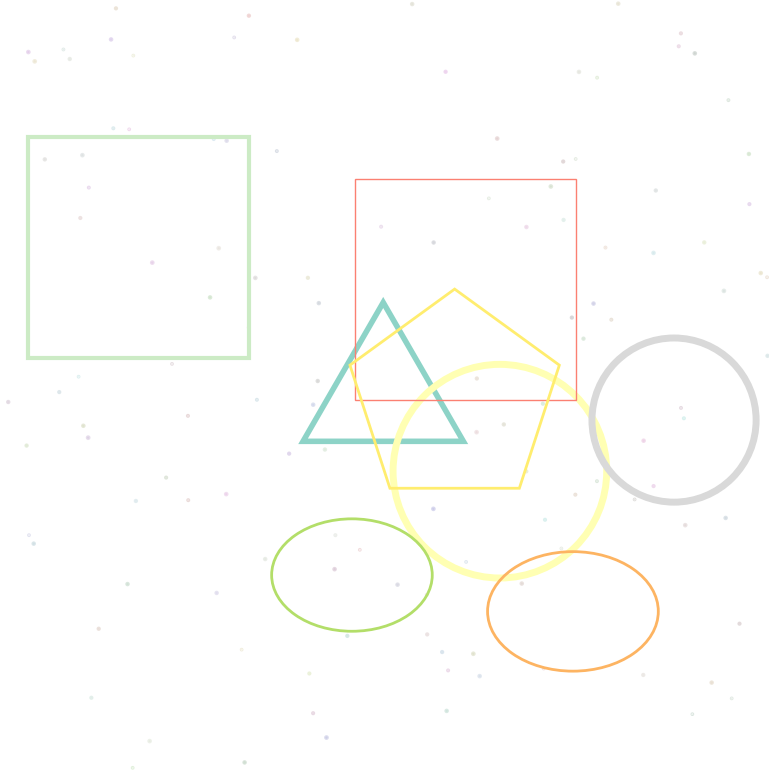[{"shape": "triangle", "thickness": 2, "radius": 0.6, "center": [0.498, 0.487]}, {"shape": "circle", "thickness": 2.5, "radius": 0.69, "center": [0.649, 0.388]}, {"shape": "square", "thickness": 0.5, "radius": 0.72, "center": [0.605, 0.624]}, {"shape": "oval", "thickness": 1, "radius": 0.55, "center": [0.744, 0.206]}, {"shape": "oval", "thickness": 1, "radius": 0.52, "center": [0.457, 0.253]}, {"shape": "circle", "thickness": 2.5, "radius": 0.53, "center": [0.875, 0.454]}, {"shape": "square", "thickness": 1.5, "radius": 0.72, "center": [0.18, 0.679]}, {"shape": "pentagon", "thickness": 1, "radius": 0.71, "center": [0.59, 0.482]}]